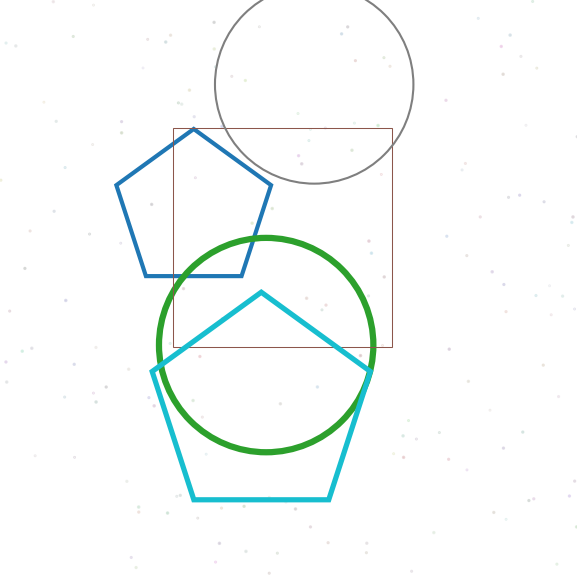[{"shape": "pentagon", "thickness": 2, "radius": 0.7, "center": [0.335, 0.635]}, {"shape": "circle", "thickness": 3, "radius": 0.93, "center": [0.461, 0.402]}, {"shape": "square", "thickness": 0.5, "radius": 0.95, "center": [0.489, 0.587]}, {"shape": "circle", "thickness": 1, "radius": 0.86, "center": [0.544, 0.853]}, {"shape": "pentagon", "thickness": 2.5, "radius": 0.99, "center": [0.452, 0.294]}]